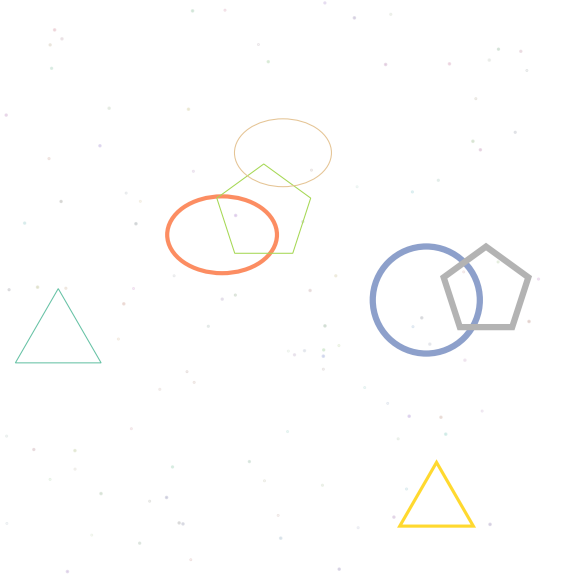[{"shape": "triangle", "thickness": 0.5, "radius": 0.43, "center": [0.101, 0.414]}, {"shape": "oval", "thickness": 2, "radius": 0.48, "center": [0.385, 0.593]}, {"shape": "circle", "thickness": 3, "radius": 0.46, "center": [0.738, 0.48]}, {"shape": "pentagon", "thickness": 0.5, "radius": 0.43, "center": [0.457, 0.63]}, {"shape": "triangle", "thickness": 1.5, "radius": 0.37, "center": [0.756, 0.125]}, {"shape": "oval", "thickness": 0.5, "radius": 0.42, "center": [0.49, 0.735]}, {"shape": "pentagon", "thickness": 3, "radius": 0.39, "center": [0.842, 0.495]}]